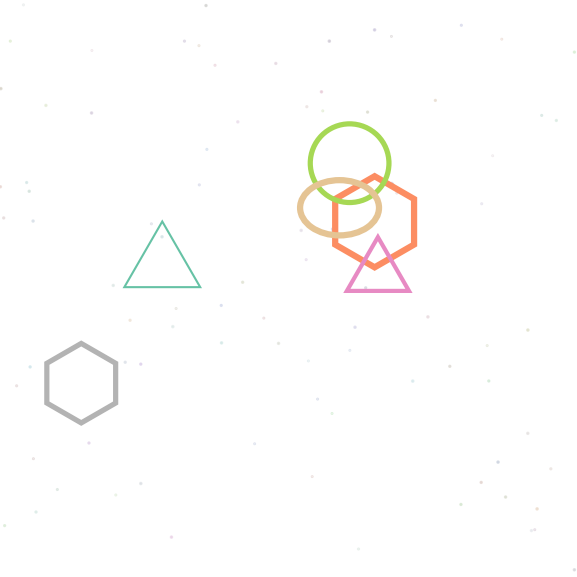[{"shape": "triangle", "thickness": 1, "radius": 0.38, "center": [0.281, 0.54]}, {"shape": "hexagon", "thickness": 3, "radius": 0.39, "center": [0.649, 0.615]}, {"shape": "triangle", "thickness": 2, "radius": 0.31, "center": [0.654, 0.526]}, {"shape": "circle", "thickness": 2.5, "radius": 0.34, "center": [0.605, 0.717]}, {"shape": "oval", "thickness": 3, "radius": 0.34, "center": [0.588, 0.639]}, {"shape": "hexagon", "thickness": 2.5, "radius": 0.34, "center": [0.141, 0.336]}]